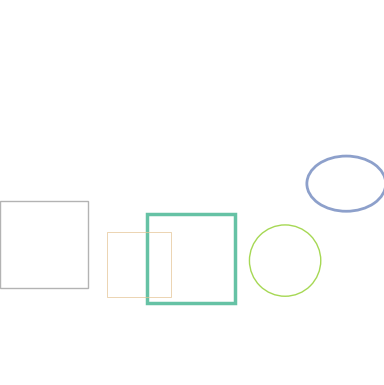[{"shape": "square", "thickness": 2.5, "radius": 0.57, "center": [0.496, 0.329]}, {"shape": "oval", "thickness": 2, "radius": 0.51, "center": [0.899, 0.523]}, {"shape": "circle", "thickness": 1, "radius": 0.46, "center": [0.741, 0.323]}, {"shape": "square", "thickness": 0.5, "radius": 0.42, "center": [0.36, 0.313]}, {"shape": "square", "thickness": 1, "radius": 0.57, "center": [0.115, 0.365]}]